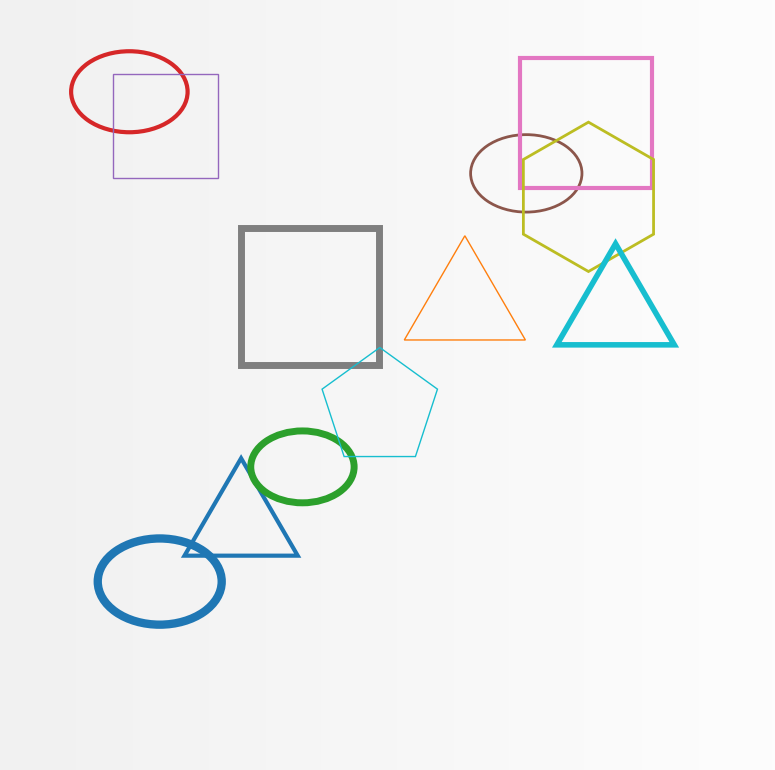[{"shape": "oval", "thickness": 3, "radius": 0.4, "center": [0.206, 0.245]}, {"shape": "triangle", "thickness": 1.5, "radius": 0.42, "center": [0.311, 0.321]}, {"shape": "triangle", "thickness": 0.5, "radius": 0.45, "center": [0.6, 0.604]}, {"shape": "oval", "thickness": 2.5, "radius": 0.33, "center": [0.39, 0.394]}, {"shape": "oval", "thickness": 1.5, "radius": 0.38, "center": [0.167, 0.881]}, {"shape": "square", "thickness": 0.5, "radius": 0.34, "center": [0.213, 0.836]}, {"shape": "oval", "thickness": 1, "radius": 0.36, "center": [0.679, 0.775]}, {"shape": "square", "thickness": 1.5, "radius": 0.42, "center": [0.756, 0.84]}, {"shape": "square", "thickness": 2.5, "radius": 0.45, "center": [0.4, 0.615]}, {"shape": "hexagon", "thickness": 1, "radius": 0.48, "center": [0.759, 0.744]}, {"shape": "triangle", "thickness": 2, "radius": 0.44, "center": [0.794, 0.596]}, {"shape": "pentagon", "thickness": 0.5, "radius": 0.39, "center": [0.49, 0.47]}]